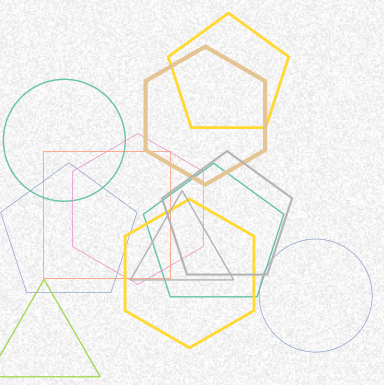[{"shape": "pentagon", "thickness": 1, "radius": 0.96, "center": [0.555, 0.384]}, {"shape": "circle", "thickness": 1, "radius": 0.79, "center": [0.167, 0.636]}, {"shape": "square", "thickness": 0.5, "radius": 0.83, "center": [0.276, 0.443]}, {"shape": "circle", "thickness": 0.5, "radius": 0.73, "center": [0.82, 0.232]}, {"shape": "pentagon", "thickness": 0.5, "radius": 0.93, "center": [0.179, 0.391]}, {"shape": "hexagon", "thickness": 0.5, "radius": 0.98, "center": [0.358, 0.457]}, {"shape": "triangle", "thickness": 1, "radius": 0.84, "center": [0.114, 0.106]}, {"shape": "hexagon", "thickness": 2, "radius": 0.97, "center": [0.492, 0.29]}, {"shape": "pentagon", "thickness": 2, "radius": 0.82, "center": [0.594, 0.802]}, {"shape": "hexagon", "thickness": 3, "radius": 0.9, "center": [0.533, 0.7]}, {"shape": "triangle", "thickness": 1, "radius": 0.77, "center": [0.473, 0.35]}, {"shape": "pentagon", "thickness": 1.5, "radius": 0.89, "center": [0.59, 0.43]}]